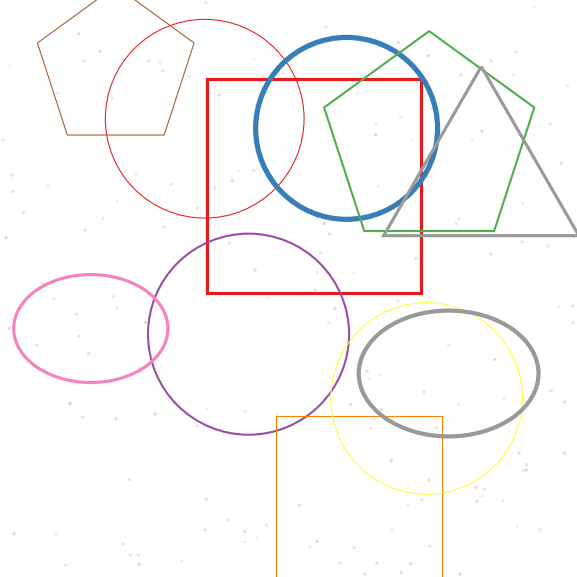[{"shape": "square", "thickness": 1.5, "radius": 0.93, "center": [0.544, 0.676]}, {"shape": "circle", "thickness": 0.5, "radius": 0.86, "center": [0.354, 0.794]}, {"shape": "circle", "thickness": 2.5, "radius": 0.79, "center": [0.6, 0.777]}, {"shape": "pentagon", "thickness": 1, "radius": 0.96, "center": [0.743, 0.754]}, {"shape": "circle", "thickness": 1, "radius": 0.87, "center": [0.43, 0.42]}, {"shape": "square", "thickness": 0.5, "radius": 0.72, "center": [0.621, 0.135]}, {"shape": "circle", "thickness": 0.5, "radius": 0.83, "center": [0.739, 0.309]}, {"shape": "pentagon", "thickness": 0.5, "radius": 0.71, "center": [0.2, 0.881]}, {"shape": "oval", "thickness": 1.5, "radius": 0.67, "center": [0.157, 0.43]}, {"shape": "oval", "thickness": 2, "radius": 0.78, "center": [0.777, 0.352]}, {"shape": "triangle", "thickness": 1.5, "radius": 0.98, "center": [0.833, 0.689]}]